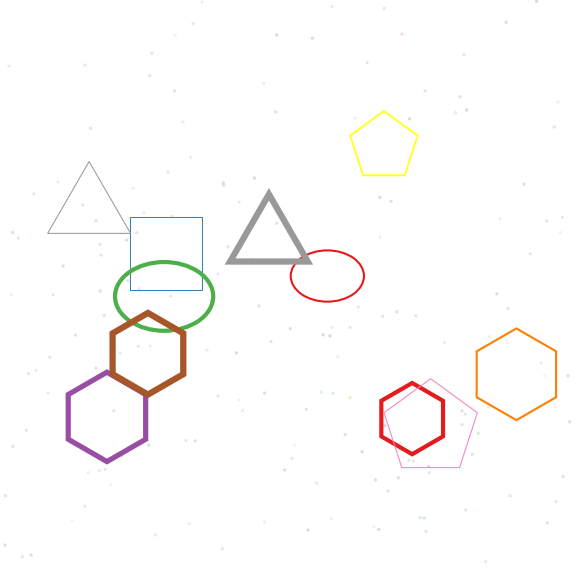[{"shape": "oval", "thickness": 1, "radius": 0.32, "center": [0.567, 0.521]}, {"shape": "hexagon", "thickness": 2, "radius": 0.31, "center": [0.714, 0.274]}, {"shape": "square", "thickness": 0.5, "radius": 0.31, "center": [0.287, 0.56]}, {"shape": "oval", "thickness": 2, "radius": 0.43, "center": [0.284, 0.486]}, {"shape": "hexagon", "thickness": 2.5, "radius": 0.39, "center": [0.185, 0.277]}, {"shape": "hexagon", "thickness": 1, "radius": 0.4, "center": [0.894, 0.351]}, {"shape": "pentagon", "thickness": 1, "radius": 0.31, "center": [0.665, 0.745]}, {"shape": "hexagon", "thickness": 3, "radius": 0.35, "center": [0.256, 0.387]}, {"shape": "pentagon", "thickness": 0.5, "radius": 0.43, "center": [0.746, 0.258]}, {"shape": "triangle", "thickness": 3, "radius": 0.39, "center": [0.466, 0.585]}, {"shape": "triangle", "thickness": 0.5, "radius": 0.41, "center": [0.154, 0.636]}]